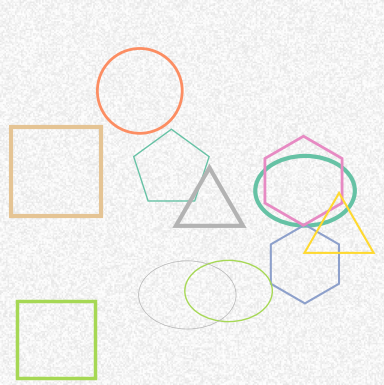[{"shape": "pentagon", "thickness": 1, "radius": 0.51, "center": [0.445, 0.561]}, {"shape": "oval", "thickness": 3, "radius": 0.65, "center": [0.792, 0.504]}, {"shape": "circle", "thickness": 2, "radius": 0.55, "center": [0.363, 0.764]}, {"shape": "hexagon", "thickness": 1.5, "radius": 0.51, "center": [0.792, 0.314]}, {"shape": "hexagon", "thickness": 2, "radius": 0.58, "center": [0.788, 0.531]}, {"shape": "square", "thickness": 2.5, "radius": 0.5, "center": [0.146, 0.118]}, {"shape": "oval", "thickness": 1, "radius": 0.57, "center": [0.594, 0.244]}, {"shape": "triangle", "thickness": 1.5, "radius": 0.52, "center": [0.881, 0.395]}, {"shape": "square", "thickness": 3, "radius": 0.58, "center": [0.146, 0.555]}, {"shape": "oval", "thickness": 0.5, "radius": 0.63, "center": [0.487, 0.234]}, {"shape": "triangle", "thickness": 3, "radius": 0.5, "center": [0.544, 0.464]}]